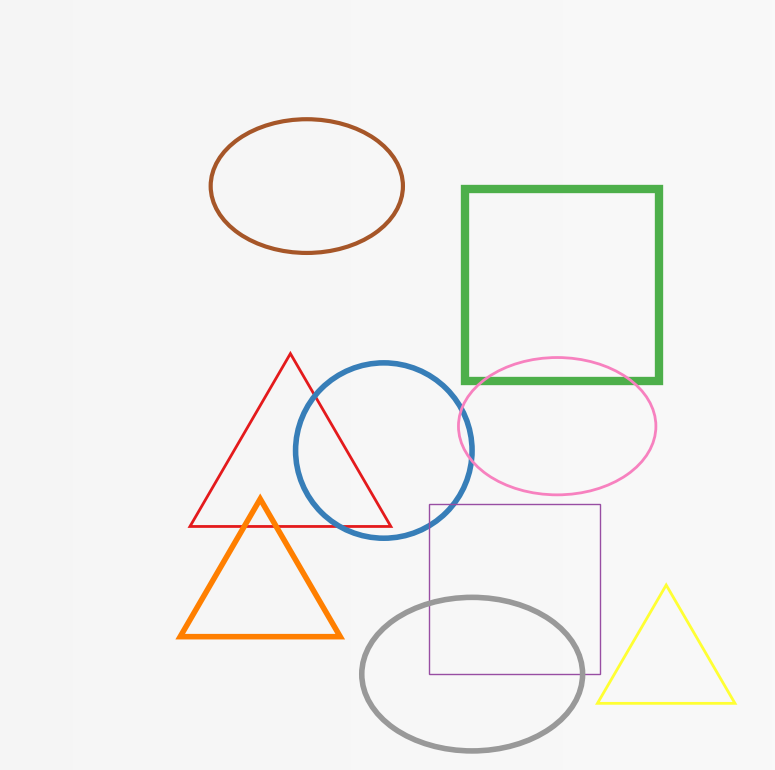[{"shape": "triangle", "thickness": 1, "radius": 0.75, "center": [0.375, 0.391]}, {"shape": "circle", "thickness": 2, "radius": 0.57, "center": [0.495, 0.415]}, {"shape": "square", "thickness": 3, "radius": 0.62, "center": [0.725, 0.63]}, {"shape": "square", "thickness": 0.5, "radius": 0.55, "center": [0.664, 0.235]}, {"shape": "triangle", "thickness": 2, "radius": 0.6, "center": [0.336, 0.233]}, {"shape": "triangle", "thickness": 1, "radius": 0.51, "center": [0.86, 0.138]}, {"shape": "oval", "thickness": 1.5, "radius": 0.62, "center": [0.396, 0.758]}, {"shape": "oval", "thickness": 1, "radius": 0.64, "center": [0.719, 0.447]}, {"shape": "oval", "thickness": 2, "radius": 0.71, "center": [0.609, 0.125]}]